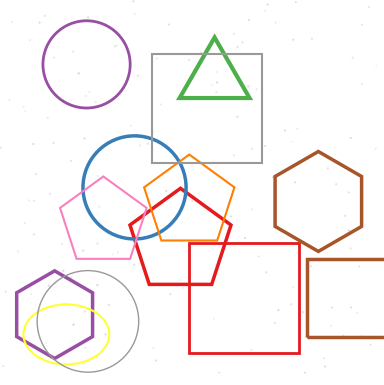[{"shape": "pentagon", "thickness": 2.5, "radius": 0.69, "center": [0.469, 0.373]}, {"shape": "square", "thickness": 2, "radius": 0.71, "center": [0.633, 0.225]}, {"shape": "circle", "thickness": 2.5, "radius": 0.67, "center": [0.349, 0.513]}, {"shape": "triangle", "thickness": 3, "radius": 0.52, "center": [0.557, 0.798]}, {"shape": "hexagon", "thickness": 2.5, "radius": 0.57, "center": [0.142, 0.183]}, {"shape": "circle", "thickness": 2, "radius": 0.57, "center": [0.225, 0.833]}, {"shape": "pentagon", "thickness": 1.5, "radius": 0.62, "center": [0.492, 0.475]}, {"shape": "oval", "thickness": 1.5, "radius": 0.56, "center": [0.172, 0.131]}, {"shape": "hexagon", "thickness": 2.5, "radius": 0.65, "center": [0.827, 0.477]}, {"shape": "square", "thickness": 2.5, "radius": 0.51, "center": [0.899, 0.226]}, {"shape": "pentagon", "thickness": 1.5, "radius": 0.59, "center": [0.268, 0.423]}, {"shape": "circle", "thickness": 1, "radius": 0.66, "center": [0.228, 0.165]}, {"shape": "square", "thickness": 1.5, "radius": 0.71, "center": [0.538, 0.718]}]